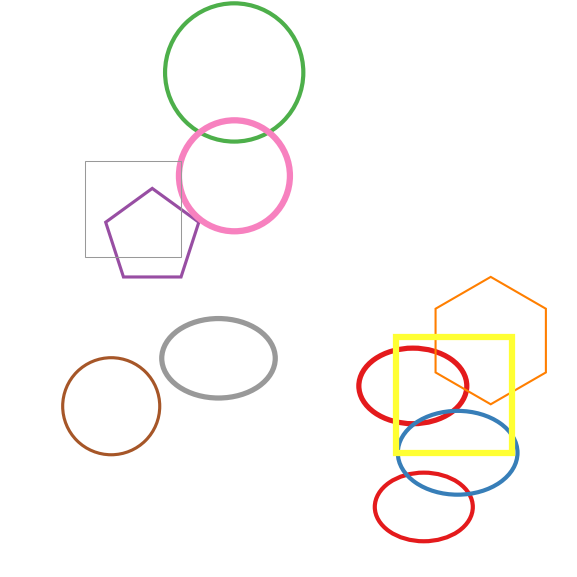[{"shape": "oval", "thickness": 2, "radius": 0.42, "center": [0.734, 0.121]}, {"shape": "oval", "thickness": 2.5, "radius": 0.47, "center": [0.715, 0.331]}, {"shape": "oval", "thickness": 2, "radius": 0.52, "center": [0.792, 0.215]}, {"shape": "circle", "thickness": 2, "radius": 0.6, "center": [0.406, 0.874]}, {"shape": "pentagon", "thickness": 1.5, "radius": 0.42, "center": [0.264, 0.588]}, {"shape": "hexagon", "thickness": 1, "radius": 0.55, "center": [0.85, 0.409]}, {"shape": "square", "thickness": 3, "radius": 0.5, "center": [0.787, 0.316]}, {"shape": "circle", "thickness": 1.5, "radius": 0.42, "center": [0.193, 0.296]}, {"shape": "circle", "thickness": 3, "radius": 0.48, "center": [0.406, 0.695]}, {"shape": "square", "thickness": 0.5, "radius": 0.42, "center": [0.231, 0.637]}, {"shape": "oval", "thickness": 2.5, "radius": 0.49, "center": [0.378, 0.379]}]